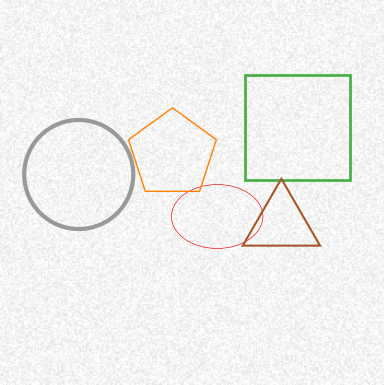[{"shape": "oval", "thickness": 0.5, "radius": 0.59, "center": [0.564, 0.438]}, {"shape": "square", "thickness": 2, "radius": 0.68, "center": [0.773, 0.669]}, {"shape": "pentagon", "thickness": 1, "radius": 0.6, "center": [0.448, 0.6]}, {"shape": "triangle", "thickness": 1.5, "radius": 0.58, "center": [0.731, 0.42]}, {"shape": "circle", "thickness": 3, "radius": 0.71, "center": [0.205, 0.547]}]